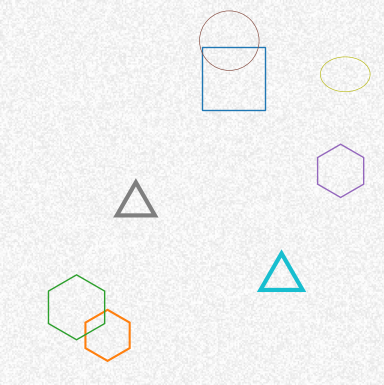[{"shape": "square", "thickness": 1, "radius": 0.41, "center": [0.607, 0.796]}, {"shape": "hexagon", "thickness": 1.5, "radius": 0.33, "center": [0.279, 0.129]}, {"shape": "hexagon", "thickness": 1, "radius": 0.42, "center": [0.199, 0.202]}, {"shape": "hexagon", "thickness": 1, "radius": 0.35, "center": [0.885, 0.556]}, {"shape": "circle", "thickness": 0.5, "radius": 0.39, "center": [0.596, 0.894]}, {"shape": "triangle", "thickness": 3, "radius": 0.29, "center": [0.353, 0.469]}, {"shape": "oval", "thickness": 0.5, "radius": 0.32, "center": [0.897, 0.807]}, {"shape": "triangle", "thickness": 3, "radius": 0.32, "center": [0.731, 0.279]}]